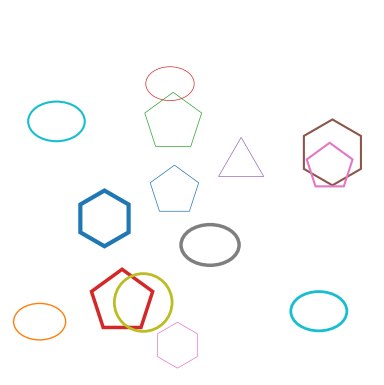[{"shape": "pentagon", "thickness": 0.5, "radius": 0.33, "center": [0.453, 0.505]}, {"shape": "hexagon", "thickness": 3, "radius": 0.36, "center": [0.271, 0.433]}, {"shape": "oval", "thickness": 1, "radius": 0.34, "center": [0.103, 0.165]}, {"shape": "pentagon", "thickness": 0.5, "radius": 0.39, "center": [0.45, 0.683]}, {"shape": "oval", "thickness": 0.5, "radius": 0.31, "center": [0.442, 0.783]}, {"shape": "pentagon", "thickness": 2.5, "radius": 0.42, "center": [0.317, 0.217]}, {"shape": "triangle", "thickness": 0.5, "radius": 0.34, "center": [0.626, 0.575]}, {"shape": "hexagon", "thickness": 1.5, "radius": 0.43, "center": [0.863, 0.604]}, {"shape": "hexagon", "thickness": 0.5, "radius": 0.3, "center": [0.461, 0.103]}, {"shape": "pentagon", "thickness": 1.5, "radius": 0.31, "center": [0.856, 0.567]}, {"shape": "oval", "thickness": 2.5, "radius": 0.38, "center": [0.546, 0.364]}, {"shape": "circle", "thickness": 2, "radius": 0.37, "center": [0.372, 0.214]}, {"shape": "oval", "thickness": 2, "radius": 0.36, "center": [0.828, 0.192]}, {"shape": "oval", "thickness": 1.5, "radius": 0.37, "center": [0.147, 0.685]}]